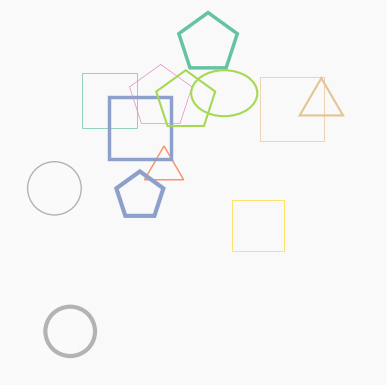[{"shape": "pentagon", "thickness": 2.5, "radius": 0.4, "center": [0.537, 0.888]}, {"shape": "square", "thickness": 0.5, "radius": 0.36, "center": [0.282, 0.738]}, {"shape": "triangle", "thickness": 1, "radius": 0.29, "center": [0.423, 0.562]}, {"shape": "square", "thickness": 2.5, "radius": 0.4, "center": [0.361, 0.667]}, {"shape": "pentagon", "thickness": 3, "radius": 0.32, "center": [0.361, 0.491]}, {"shape": "pentagon", "thickness": 0.5, "radius": 0.42, "center": [0.415, 0.748]}, {"shape": "pentagon", "thickness": 1.5, "radius": 0.4, "center": [0.479, 0.737]}, {"shape": "oval", "thickness": 1.5, "radius": 0.43, "center": [0.579, 0.758]}, {"shape": "square", "thickness": 0.5, "radius": 0.34, "center": [0.665, 0.414]}, {"shape": "triangle", "thickness": 1.5, "radius": 0.32, "center": [0.829, 0.732]}, {"shape": "square", "thickness": 0.5, "radius": 0.41, "center": [0.754, 0.716]}, {"shape": "circle", "thickness": 3, "radius": 0.32, "center": [0.181, 0.139]}, {"shape": "circle", "thickness": 1, "radius": 0.35, "center": [0.14, 0.511]}]